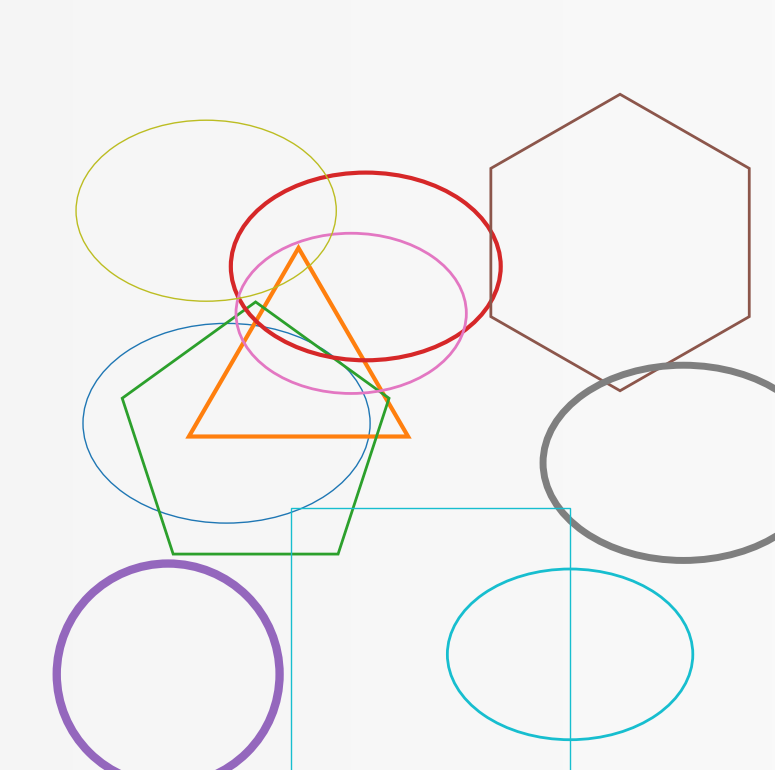[{"shape": "oval", "thickness": 0.5, "radius": 0.93, "center": [0.292, 0.45]}, {"shape": "triangle", "thickness": 1.5, "radius": 0.82, "center": [0.385, 0.515]}, {"shape": "pentagon", "thickness": 1, "radius": 0.91, "center": [0.33, 0.427]}, {"shape": "oval", "thickness": 1.5, "radius": 0.87, "center": [0.472, 0.654]}, {"shape": "circle", "thickness": 3, "radius": 0.72, "center": [0.217, 0.124]}, {"shape": "hexagon", "thickness": 1, "radius": 0.96, "center": [0.8, 0.685]}, {"shape": "oval", "thickness": 1, "radius": 0.74, "center": [0.453, 0.593]}, {"shape": "oval", "thickness": 2.5, "radius": 0.91, "center": [0.882, 0.399]}, {"shape": "oval", "thickness": 0.5, "radius": 0.84, "center": [0.266, 0.726]}, {"shape": "oval", "thickness": 1, "radius": 0.79, "center": [0.736, 0.15]}, {"shape": "square", "thickness": 0.5, "radius": 0.9, "center": [0.556, 0.16]}]